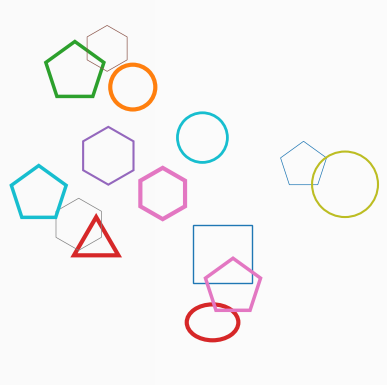[{"shape": "pentagon", "thickness": 0.5, "radius": 0.31, "center": [0.783, 0.571]}, {"shape": "square", "thickness": 1, "radius": 0.38, "center": [0.573, 0.34]}, {"shape": "circle", "thickness": 3, "radius": 0.29, "center": [0.343, 0.774]}, {"shape": "pentagon", "thickness": 2.5, "radius": 0.39, "center": [0.193, 0.813]}, {"shape": "oval", "thickness": 3, "radius": 0.33, "center": [0.549, 0.163]}, {"shape": "triangle", "thickness": 3, "radius": 0.33, "center": [0.248, 0.37]}, {"shape": "hexagon", "thickness": 1.5, "radius": 0.38, "center": [0.28, 0.595]}, {"shape": "hexagon", "thickness": 0.5, "radius": 0.3, "center": [0.276, 0.874]}, {"shape": "hexagon", "thickness": 3, "radius": 0.33, "center": [0.42, 0.497]}, {"shape": "pentagon", "thickness": 2.5, "radius": 0.37, "center": [0.601, 0.254]}, {"shape": "hexagon", "thickness": 0.5, "radius": 0.34, "center": [0.203, 0.417]}, {"shape": "circle", "thickness": 1.5, "radius": 0.43, "center": [0.89, 0.521]}, {"shape": "pentagon", "thickness": 2.5, "radius": 0.37, "center": [0.1, 0.496]}, {"shape": "circle", "thickness": 2, "radius": 0.32, "center": [0.522, 0.643]}]